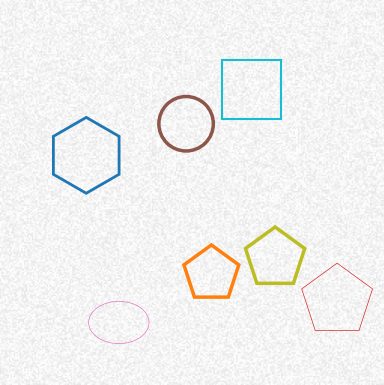[{"shape": "hexagon", "thickness": 2, "radius": 0.49, "center": [0.224, 0.597]}, {"shape": "pentagon", "thickness": 2.5, "radius": 0.37, "center": [0.549, 0.289]}, {"shape": "pentagon", "thickness": 0.5, "radius": 0.48, "center": [0.876, 0.22]}, {"shape": "circle", "thickness": 2.5, "radius": 0.35, "center": [0.483, 0.679]}, {"shape": "oval", "thickness": 0.5, "radius": 0.39, "center": [0.309, 0.162]}, {"shape": "pentagon", "thickness": 2.5, "radius": 0.4, "center": [0.715, 0.33]}, {"shape": "square", "thickness": 1.5, "radius": 0.38, "center": [0.653, 0.768]}]